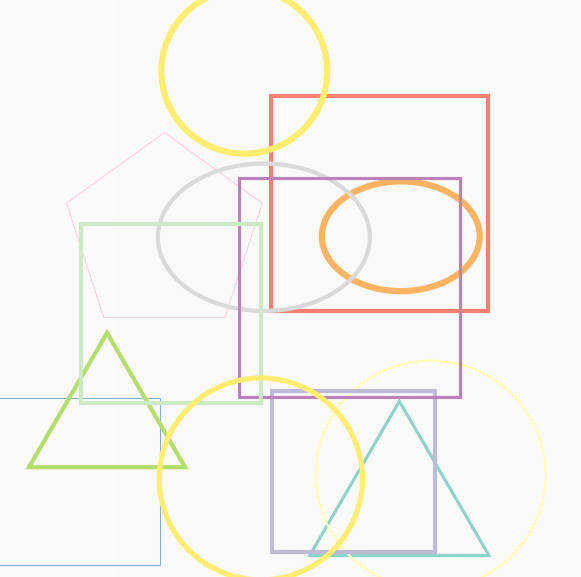[{"shape": "triangle", "thickness": 1.5, "radius": 0.89, "center": [0.687, 0.126]}, {"shape": "circle", "thickness": 1, "radius": 0.99, "center": [0.741, 0.177]}, {"shape": "square", "thickness": 2, "radius": 0.7, "center": [0.608, 0.183]}, {"shape": "square", "thickness": 2, "radius": 0.93, "center": [0.652, 0.647]}, {"shape": "square", "thickness": 0.5, "radius": 0.73, "center": [0.13, 0.165]}, {"shape": "oval", "thickness": 3, "radius": 0.68, "center": [0.69, 0.59]}, {"shape": "triangle", "thickness": 2, "radius": 0.78, "center": [0.184, 0.268]}, {"shape": "pentagon", "thickness": 0.5, "radius": 0.89, "center": [0.283, 0.592]}, {"shape": "oval", "thickness": 2, "radius": 0.91, "center": [0.454, 0.588]}, {"shape": "square", "thickness": 1.5, "radius": 0.95, "center": [0.602, 0.501]}, {"shape": "square", "thickness": 2, "radius": 0.77, "center": [0.295, 0.456]}, {"shape": "circle", "thickness": 3, "radius": 0.71, "center": [0.42, 0.876]}, {"shape": "circle", "thickness": 2.5, "radius": 0.87, "center": [0.449, 0.17]}]